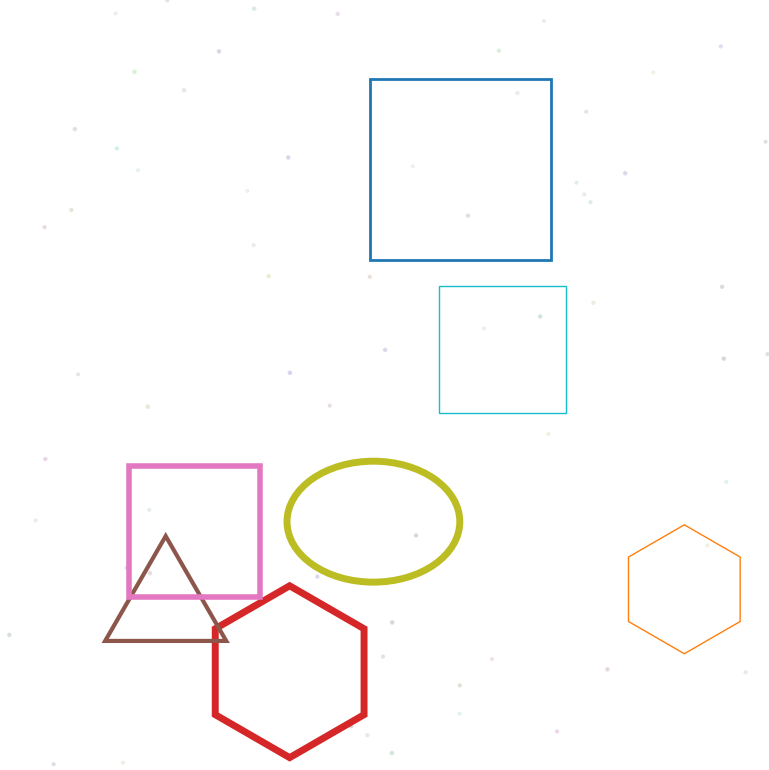[{"shape": "square", "thickness": 1, "radius": 0.59, "center": [0.598, 0.78]}, {"shape": "hexagon", "thickness": 0.5, "radius": 0.42, "center": [0.889, 0.235]}, {"shape": "hexagon", "thickness": 2.5, "radius": 0.56, "center": [0.376, 0.128]}, {"shape": "triangle", "thickness": 1.5, "radius": 0.45, "center": [0.215, 0.213]}, {"shape": "square", "thickness": 2, "radius": 0.43, "center": [0.253, 0.31]}, {"shape": "oval", "thickness": 2.5, "radius": 0.56, "center": [0.485, 0.323]}, {"shape": "square", "thickness": 0.5, "radius": 0.41, "center": [0.653, 0.546]}]